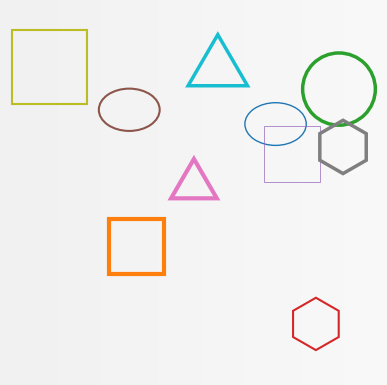[{"shape": "oval", "thickness": 1, "radius": 0.4, "center": [0.711, 0.678]}, {"shape": "square", "thickness": 3, "radius": 0.36, "center": [0.353, 0.36]}, {"shape": "circle", "thickness": 2.5, "radius": 0.47, "center": [0.875, 0.769]}, {"shape": "hexagon", "thickness": 1.5, "radius": 0.34, "center": [0.815, 0.159]}, {"shape": "square", "thickness": 0.5, "radius": 0.36, "center": [0.752, 0.6]}, {"shape": "oval", "thickness": 1.5, "radius": 0.39, "center": [0.334, 0.715]}, {"shape": "triangle", "thickness": 3, "radius": 0.34, "center": [0.5, 0.519]}, {"shape": "hexagon", "thickness": 2.5, "radius": 0.35, "center": [0.885, 0.618]}, {"shape": "square", "thickness": 1.5, "radius": 0.48, "center": [0.127, 0.825]}, {"shape": "triangle", "thickness": 2.5, "radius": 0.44, "center": [0.562, 0.822]}]